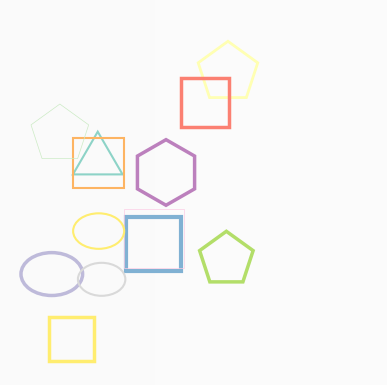[{"shape": "triangle", "thickness": 1.5, "radius": 0.37, "center": [0.252, 0.584]}, {"shape": "pentagon", "thickness": 2, "radius": 0.4, "center": [0.588, 0.812]}, {"shape": "oval", "thickness": 2.5, "radius": 0.4, "center": [0.134, 0.288]}, {"shape": "square", "thickness": 2.5, "radius": 0.31, "center": [0.529, 0.734]}, {"shape": "square", "thickness": 3, "radius": 0.35, "center": [0.395, 0.366]}, {"shape": "square", "thickness": 1.5, "radius": 0.33, "center": [0.255, 0.577]}, {"shape": "pentagon", "thickness": 2.5, "radius": 0.36, "center": [0.584, 0.327]}, {"shape": "square", "thickness": 0.5, "radius": 0.39, "center": [0.397, 0.38]}, {"shape": "oval", "thickness": 1.5, "radius": 0.31, "center": [0.262, 0.275]}, {"shape": "hexagon", "thickness": 2.5, "radius": 0.43, "center": [0.428, 0.552]}, {"shape": "pentagon", "thickness": 0.5, "radius": 0.39, "center": [0.154, 0.652]}, {"shape": "square", "thickness": 2.5, "radius": 0.29, "center": [0.185, 0.119]}, {"shape": "oval", "thickness": 1.5, "radius": 0.33, "center": [0.255, 0.4]}]